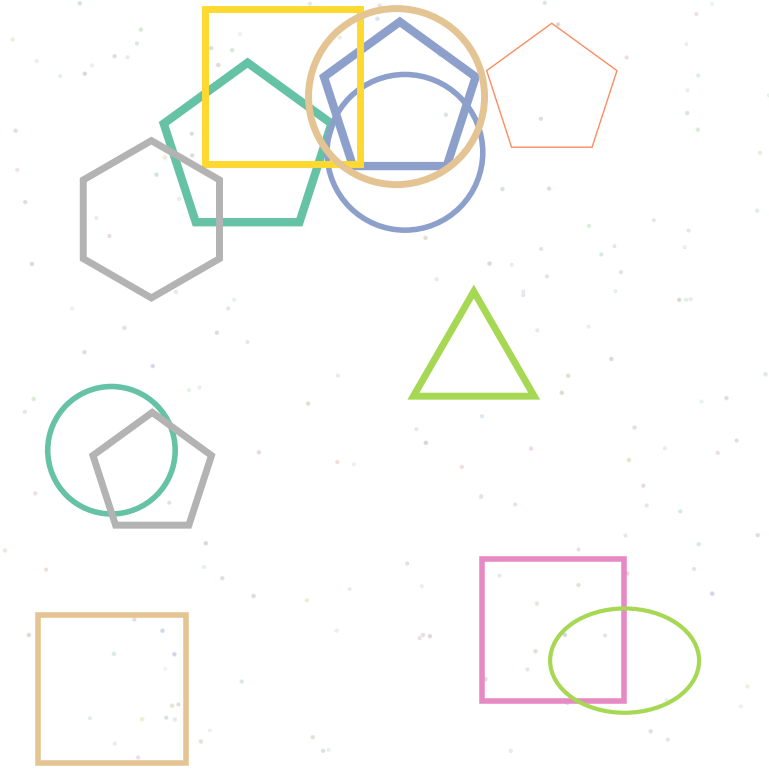[{"shape": "pentagon", "thickness": 3, "radius": 0.57, "center": [0.322, 0.804]}, {"shape": "circle", "thickness": 2, "radius": 0.41, "center": [0.145, 0.415]}, {"shape": "pentagon", "thickness": 0.5, "radius": 0.44, "center": [0.717, 0.881]}, {"shape": "circle", "thickness": 2, "radius": 0.51, "center": [0.526, 0.802]}, {"shape": "pentagon", "thickness": 3, "radius": 0.52, "center": [0.519, 0.868]}, {"shape": "square", "thickness": 2, "radius": 0.46, "center": [0.718, 0.182]}, {"shape": "oval", "thickness": 1.5, "radius": 0.48, "center": [0.811, 0.142]}, {"shape": "triangle", "thickness": 2.5, "radius": 0.45, "center": [0.615, 0.531]}, {"shape": "square", "thickness": 2.5, "radius": 0.5, "center": [0.367, 0.888]}, {"shape": "square", "thickness": 2, "radius": 0.48, "center": [0.146, 0.105]}, {"shape": "circle", "thickness": 2.5, "radius": 0.57, "center": [0.515, 0.875]}, {"shape": "pentagon", "thickness": 2.5, "radius": 0.4, "center": [0.198, 0.383]}, {"shape": "hexagon", "thickness": 2.5, "radius": 0.51, "center": [0.197, 0.715]}]